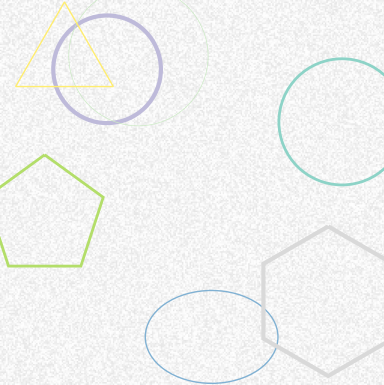[{"shape": "circle", "thickness": 2, "radius": 0.82, "center": [0.888, 0.684]}, {"shape": "circle", "thickness": 3, "radius": 0.7, "center": [0.278, 0.82]}, {"shape": "oval", "thickness": 1, "radius": 0.86, "center": [0.55, 0.125]}, {"shape": "pentagon", "thickness": 2, "radius": 0.8, "center": [0.116, 0.438]}, {"shape": "hexagon", "thickness": 3, "radius": 0.97, "center": [0.852, 0.218]}, {"shape": "circle", "thickness": 0.5, "radius": 0.9, "center": [0.36, 0.854]}, {"shape": "triangle", "thickness": 1, "radius": 0.73, "center": [0.167, 0.848]}]